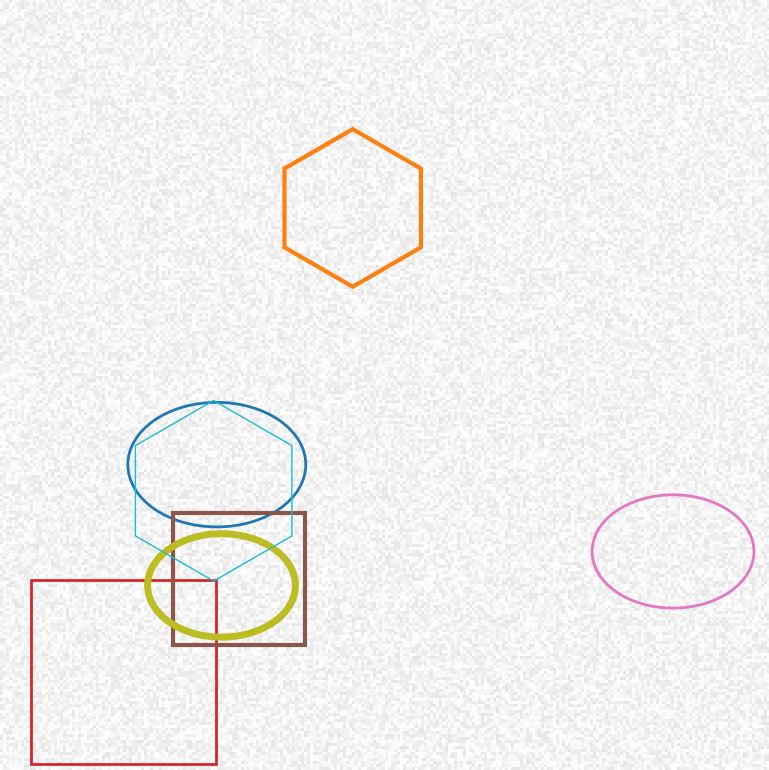[{"shape": "oval", "thickness": 1, "radius": 0.58, "center": [0.282, 0.397]}, {"shape": "hexagon", "thickness": 1.5, "radius": 0.51, "center": [0.458, 0.73]}, {"shape": "square", "thickness": 1, "radius": 0.6, "center": [0.16, 0.127]}, {"shape": "square", "thickness": 1.5, "radius": 0.43, "center": [0.311, 0.248]}, {"shape": "oval", "thickness": 1, "radius": 0.53, "center": [0.874, 0.284]}, {"shape": "oval", "thickness": 2.5, "radius": 0.48, "center": [0.288, 0.24]}, {"shape": "hexagon", "thickness": 0.5, "radius": 0.59, "center": [0.277, 0.363]}]